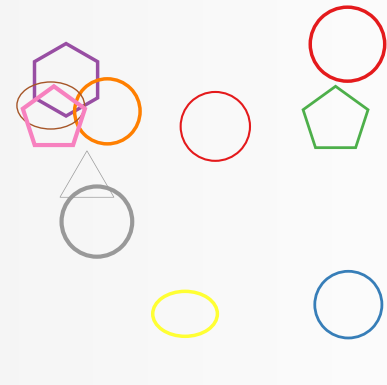[{"shape": "circle", "thickness": 1.5, "radius": 0.45, "center": [0.556, 0.672]}, {"shape": "circle", "thickness": 2.5, "radius": 0.48, "center": [0.897, 0.885]}, {"shape": "circle", "thickness": 2, "radius": 0.43, "center": [0.899, 0.209]}, {"shape": "pentagon", "thickness": 2, "radius": 0.44, "center": [0.866, 0.688]}, {"shape": "hexagon", "thickness": 2.5, "radius": 0.47, "center": [0.17, 0.793]}, {"shape": "circle", "thickness": 2.5, "radius": 0.42, "center": [0.277, 0.711]}, {"shape": "oval", "thickness": 2.5, "radius": 0.42, "center": [0.478, 0.185]}, {"shape": "oval", "thickness": 1, "radius": 0.44, "center": [0.131, 0.726]}, {"shape": "pentagon", "thickness": 3, "radius": 0.42, "center": [0.139, 0.691]}, {"shape": "triangle", "thickness": 0.5, "radius": 0.4, "center": [0.224, 0.528]}, {"shape": "circle", "thickness": 3, "radius": 0.46, "center": [0.25, 0.424]}]